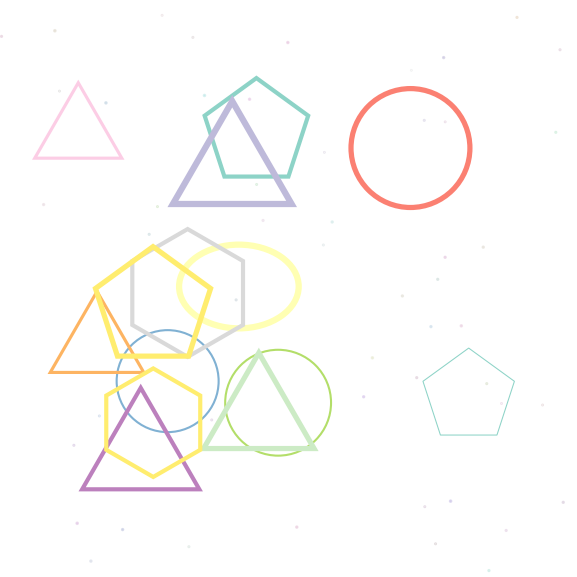[{"shape": "pentagon", "thickness": 2, "radius": 0.47, "center": [0.444, 0.77]}, {"shape": "pentagon", "thickness": 0.5, "radius": 0.42, "center": [0.812, 0.313]}, {"shape": "oval", "thickness": 3, "radius": 0.52, "center": [0.414, 0.503]}, {"shape": "triangle", "thickness": 3, "radius": 0.59, "center": [0.402, 0.705]}, {"shape": "circle", "thickness": 2.5, "radius": 0.51, "center": [0.711, 0.743]}, {"shape": "circle", "thickness": 1, "radius": 0.44, "center": [0.29, 0.339]}, {"shape": "triangle", "thickness": 1.5, "radius": 0.47, "center": [0.168, 0.401]}, {"shape": "circle", "thickness": 1, "radius": 0.46, "center": [0.482, 0.302]}, {"shape": "triangle", "thickness": 1.5, "radius": 0.44, "center": [0.136, 0.769]}, {"shape": "hexagon", "thickness": 2, "radius": 0.55, "center": [0.325, 0.492]}, {"shape": "triangle", "thickness": 2, "radius": 0.59, "center": [0.244, 0.21]}, {"shape": "triangle", "thickness": 2.5, "radius": 0.55, "center": [0.448, 0.278]}, {"shape": "hexagon", "thickness": 2, "radius": 0.47, "center": [0.265, 0.267]}, {"shape": "pentagon", "thickness": 2.5, "radius": 0.52, "center": [0.265, 0.467]}]